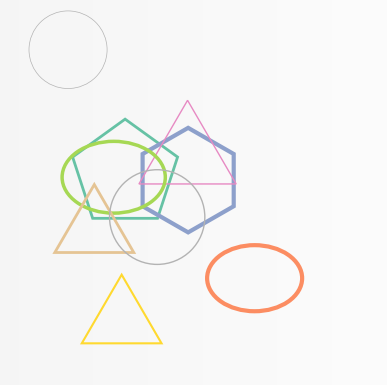[{"shape": "pentagon", "thickness": 2, "radius": 0.71, "center": [0.323, 0.548]}, {"shape": "oval", "thickness": 3, "radius": 0.61, "center": [0.657, 0.277]}, {"shape": "hexagon", "thickness": 3, "radius": 0.68, "center": [0.486, 0.532]}, {"shape": "triangle", "thickness": 1, "radius": 0.72, "center": [0.484, 0.595]}, {"shape": "oval", "thickness": 2.5, "radius": 0.67, "center": [0.293, 0.54]}, {"shape": "triangle", "thickness": 1.5, "radius": 0.59, "center": [0.314, 0.168]}, {"shape": "triangle", "thickness": 2, "radius": 0.59, "center": [0.243, 0.403]}, {"shape": "circle", "thickness": 0.5, "radius": 0.5, "center": [0.176, 0.871]}, {"shape": "circle", "thickness": 1, "radius": 0.61, "center": [0.406, 0.436]}]